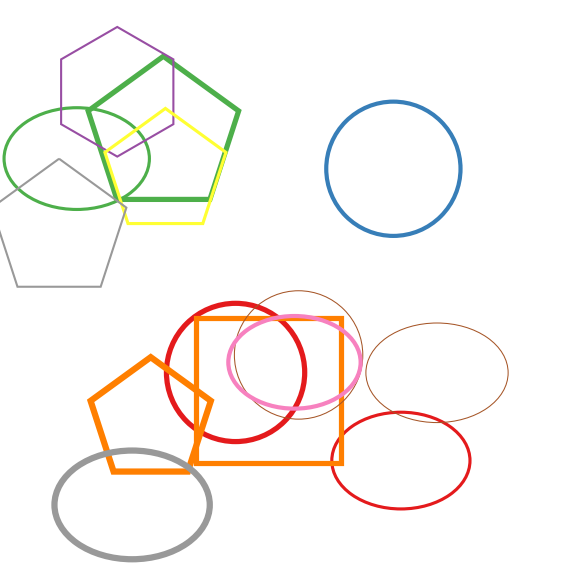[{"shape": "oval", "thickness": 1.5, "radius": 0.6, "center": [0.694, 0.202]}, {"shape": "circle", "thickness": 2.5, "radius": 0.6, "center": [0.408, 0.354]}, {"shape": "circle", "thickness": 2, "radius": 0.58, "center": [0.681, 0.707]}, {"shape": "pentagon", "thickness": 2.5, "radius": 0.69, "center": [0.283, 0.765]}, {"shape": "oval", "thickness": 1.5, "radius": 0.63, "center": [0.133, 0.725]}, {"shape": "hexagon", "thickness": 1, "radius": 0.56, "center": [0.203, 0.84]}, {"shape": "square", "thickness": 2.5, "radius": 0.63, "center": [0.465, 0.322]}, {"shape": "pentagon", "thickness": 3, "radius": 0.55, "center": [0.261, 0.271]}, {"shape": "pentagon", "thickness": 1.5, "radius": 0.55, "center": [0.286, 0.701]}, {"shape": "oval", "thickness": 0.5, "radius": 0.62, "center": [0.757, 0.354]}, {"shape": "circle", "thickness": 0.5, "radius": 0.56, "center": [0.517, 0.385]}, {"shape": "oval", "thickness": 2, "radius": 0.57, "center": [0.51, 0.372]}, {"shape": "pentagon", "thickness": 1, "radius": 0.61, "center": [0.102, 0.602]}, {"shape": "oval", "thickness": 3, "radius": 0.67, "center": [0.229, 0.125]}]